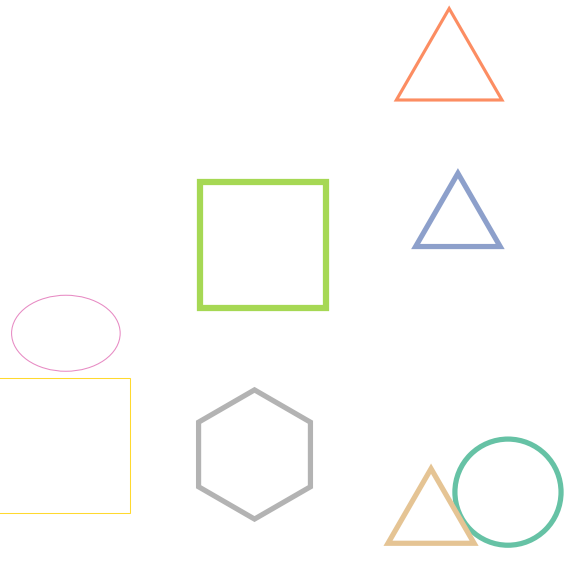[{"shape": "circle", "thickness": 2.5, "radius": 0.46, "center": [0.88, 0.147]}, {"shape": "triangle", "thickness": 1.5, "radius": 0.53, "center": [0.778, 0.879]}, {"shape": "triangle", "thickness": 2.5, "radius": 0.42, "center": [0.793, 0.615]}, {"shape": "oval", "thickness": 0.5, "radius": 0.47, "center": [0.114, 0.422]}, {"shape": "square", "thickness": 3, "radius": 0.55, "center": [0.455, 0.575]}, {"shape": "square", "thickness": 0.5, "radius": 0.58, "center": [0.109, 0.227]}, {"shape": "triangle", "thickness": 2.5, "radius": 0.43, "center": [0.746, 0.101]}, {"shape": "hexagon", "thickness": 2.5, "radius": 0.56, "center": [0.441, 0.212]}]